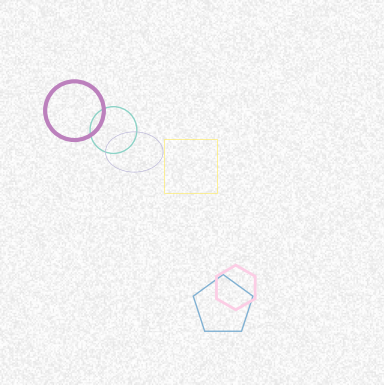[{"shape": "circle", "thickness": 1, "radius": 0.3, "center": [0.295, 0.662]}, {"shape": "oval", "thickness": 0.5, "radius": 0.37, "center": [0.349, 0.605]}, {"shape": "pentagon", "thickness": 1, "radius": 0.41, "center": [0.58, 0.206]}, {"shape": "hexagon", "thickness": 2, "radius": 0.29, "center": [0.613, 0.253]}, {"shape": "circle", "thickness": 3, "radius": 0.38, "center": [0.193, 0.713]}, {"shape": "square", "thickness": 0.5, "radius": 0.35, "center": [0.495, 0.568]}]